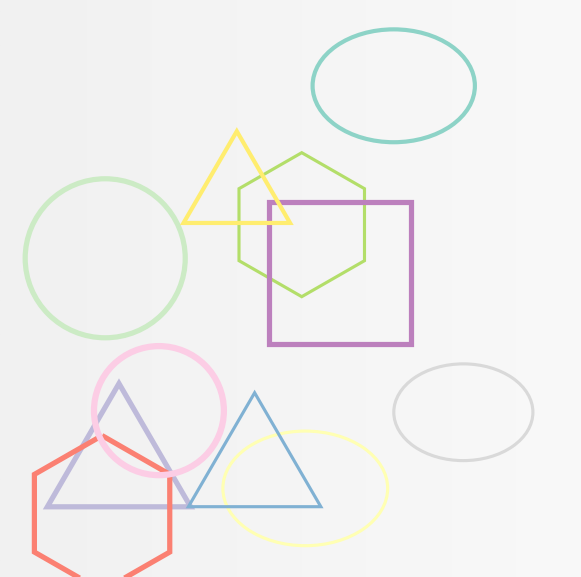[{"shape": "oval", "thickness": 2, "radius": 0.7, "center": [0.677, 0.851]}, {"shape": "oval", "thickness": 1.5, "radius": 0.71, "center": [0.525, 0.153]}, {"shape": "triangle", "thickness": 2.5, "radius": 0.71, "center": [0.205, 0.193]}, {"shape": "hexagon", "thickness": 2.5, "radius": 0.67, "center": [0.176, 0.11]}, {"shape": "triangle", "thickness": 1.5, "radius": 0.66, "center": [0.438, 0.188]}, {"shape": "hexagon", "thickness": 1.5, "radius": 0.62, "center": [0.519, 0.61]}, {"shape": "circle", "thickness": 3, "radius": 0.56, "center": [0.273, 0.288]}, {"shape": "oval", "thickness": 1.5, "radius": 0.6, "center": [0.797, 0.285]}, {"shape": "square", "thickness": 2.5, "radius": 0.61, "center": [0.585, 0.526]}, {"shape": "circle", "thickness": 2.5, "radius": 0.69, "center": [0.181, 0.552]}, {"shape": "triangle", "thickness": 2, "radius": 0.53, "center": [0.407, 0.666]}]